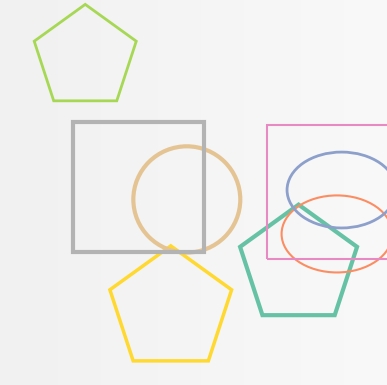[{"shape": "pentagon", "thickness": 3, "radius": 0.79, "center": [0.771, 0.31]}, {"shape": "oval", "thickness": 1.5, "radius": 0.71, "center": [0.87, 0.392]}, {"shape": "oval", "thickness": 2, "radius": 0.7, "center": [0.882, 0.506]}, {"shape": "square", "thickness": 1.5, "radius": 0.87, "center": [0.863, 0.502]}, {"shape": "pentagon", "thickness": 2, "radius": 0.69, "center": [0.22, 0.85]}, {"shape": "pentagon", "thickness": 2.5, "radius": 0.83, "center": [0.441, 0.196]}, {"shape": "circle", "thickness": 3, "radius": 0.69, "center": [0.482, 0.482]}, {"shape": "square", "thickness": 3, "radius": 0.84, "center": [0.357, 0.514]}]